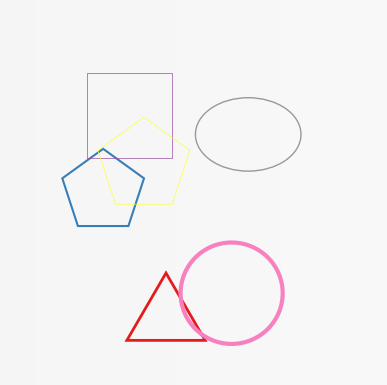[{"shape": "triangle", "thickness": 2, "radius": 0.58, "center": [0.428, 0.174]}, {"shape": "pentagon", "thickness": 1.5, "radius": 0.55, "center": [0.266, 0.503]}, {"shape": "square", "thickness": 0.5, "radius": 0.55, "center": [0.334, 0.699]}, {"shape": "pentagon", "thickness": 0.5, "radius": 0.62, "center": [0.371, 0.571]}, {"shape": "circle", "thickness": 3, "radius": 0.66, "center": [0.598, 0.238]}, {"shape": "oval", "thickness": 1, "radius": 0.68, "center": [0.641, 0.651]}]